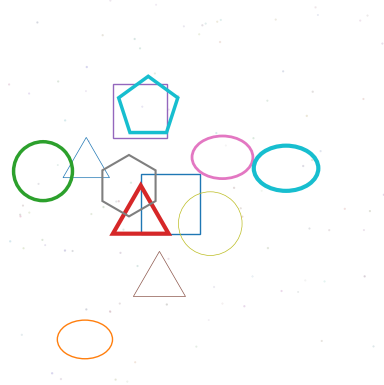[{"shape": "square", "thickness": 1, "radius": 0.38, "center": [0.444, 0.47]}, {"shape": "triangle", "thickness": 0.5, "radius": 0.35, "center": [0.224, 0.573]}, {"shape": "oval", "thickness": 1, "radius": 0.36, "center": [0.221, 0.118]}, {"shape": "circle", "thickness": 2.5, "radius": 0.38, "center": [0.112, 0.555]}, {"shape": "triangle", "thickness": 3, "radius": 0.42, "center": [0.366, 0.435]}, {"shape": "square", "thickness": 1, "radius": 0.35, "center": [0.363, 0.712]}, {"shape": "triangle", "thickness": 0.5, "radius": 0.39, "center": [0.414, 0.269]}, {"shape": "oval", "thickness": 2, "radius": 0.4, "center": [0.578, 0.591]}, {"shape": "hexagon", "thickness": 1.5, "radius": 0.4, "center": [0.335, 0.518]}, {"shape": "circle", "thickness": 0.5, "radius": 0.41, "center": [0.546, 0.419]}, {"shape": "pentagon", "thickness": 2.5, "radius": 0.4, "center": [0.385, 0.721]}, {"shape": "oval", "thickness": 3, "radius": 0.42, "center": [0.743, 0.563]}]